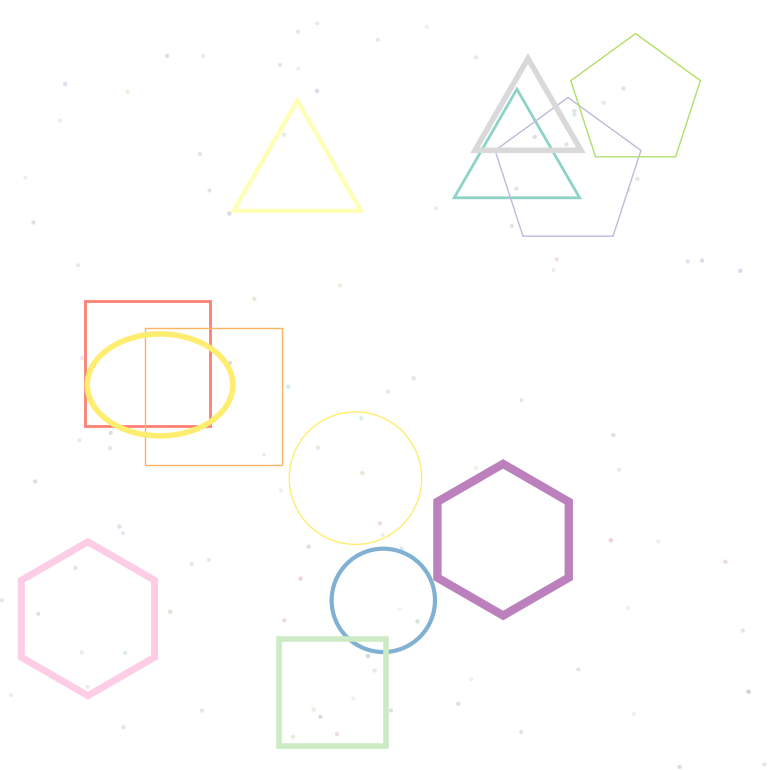[{"shape": "triangle", "thickness": 1, "radius": 0.47, "center": [0.671, 0.79]}, {"shape": "triangle", "thickness": 1.5, "radius": 0.48, "center": [0.386, 0.774]}, {"shape": "pentagon", "thickness": 0.5, "radius": 0.5, "center": [0.738, 0.774]}, {"shape": "square", "thickness": 1, "radius": 0.41, "center": [0.191, 0.528]}, {"shape": "circle", "thickness": 1.5, "radius": 0.34, "center": [0.498, 0.22]}, {"shape": "square", "thickness": 0.5, "radius": 0.44, "center": [0.278, 0.485]}, {"shape": "pentagon", "thickness": 0.5, "radius": 0.44, "center": [0.825, 0.868]}, {"shape": "hexagon", "thickness": 2.5, "radius": 0.5, "center": [0.114, 0.196]}, {"shape": "triangle", "thickness": 2, "radius": 0.4, "center": [0.686, 0.845]}, {"shape": "hexagon", "thickness": 3, "radius": 0.49, "center": [0.653, 0.299]}, {"shape": "square", "thickness": 2, "radius": 0.35, "center": [0.432, 0.101]}, {"shape": "oval", "thickness": 2, "radius": 0.47, "center": [0.208, 0.5]}, {"shape": "circle", "thickness": 0.5, "radius": 0.43, "center": [0.462, 0.379]}]